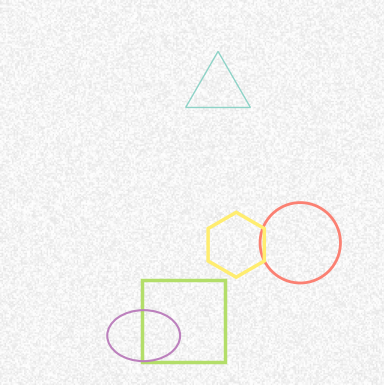[{"shape": "triangle", "thickness": 1, "radius": 0.49, "center": [0.566, 0.769]}, {"shape": "circle", "thickness": 2, "radius": 0.52, "center": [0.78, 0.369]}, {"shape": "square", "thickness": 2.5, "radius": 0.54, "center": [0.476, 0.166]}, {"shape": "oval", "thickness": 1.5, "radius": 0.47, "center": [0.373, 0.128]}, {"shape": "hexagon", "thickness": 2.5, "radius": 0.42, "center": [0.614, 0.364]}]